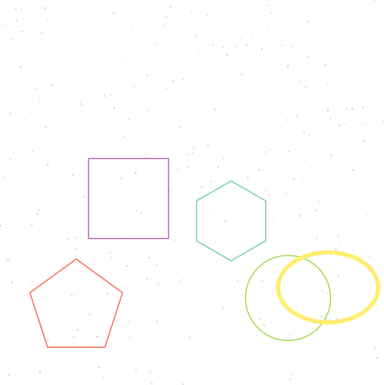[{"shape": "hexagon", "thickness": 1, "radius": 0.52, "center": [0.6, 0.426]}, {"shape": "pentagon", "thickness": 1, "radius": 0.63, "center": [0.198, 0.201]}, {"shape": "circle", "thickness": 1, "radius": 0.55, "center": [0.748, 0.226]}, {"shape": "square", "thickness": 1, "radius": 0.52, "center": [0.333, 0.485]}, {"shape": "oval", "thickness": 3, "radius": 0.65, "center": [0.852, 0.254]}]